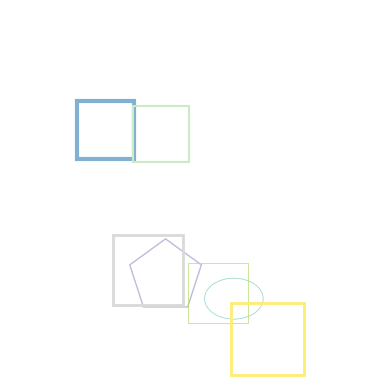[{"shape": "oval", "thickness": 0.5, "radius": 0.38, "center": [0.607, 0.224]}, {"shape": "pentagon", "thickness": 1, "radius": 0.49, "center": [0.43, 0.282]}, {"shape": "square", "thickness": 3, "radius": 0.37, "center": [0.274, 0.663]}, {"shape": "square", "thickness": 0.5, "radius": 0.39, "center": [0.566, 0.239]}, {"shape": "square", "thickness": 2, "radius": 0.45, "center": [0.385, 0.299]}, {"shape": "square", "thickness": 1.5, "radius": 0.36, "center": [0.418, 0.652]}, {"shape": "square", "thickness": 2, "radius": 0.47, "center": [0.694, 0.119]}]